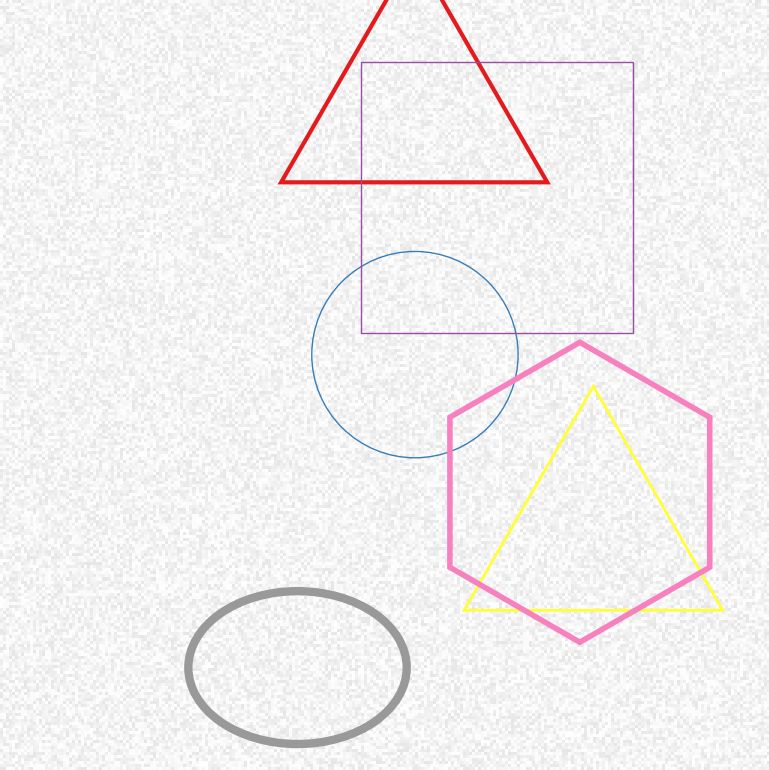[{"shape": "triangle", "thickness": 1.5, "radius": 1.0, "center": [0.538, 0.863]}, {"shape": "circle", "thickness": 0.5, "radius": 0.67, "center": [0.539, 0.539]}, {"shape": "square", "thickness": 0.5, "radius": 0.88, "center": [0.645, 0.743]}, {"shape": "triangle", "thickness": 1, "radius": 0.97, "center": [0.771, 0.304]}, {"shape": "hexagon", "thickness": 2, "radius": 0.97, "center": [0.753, 0.361]}, {"shape": "oval", "thickness": 3, "radius": 0.71, "center": [0.386, 0.133]}]